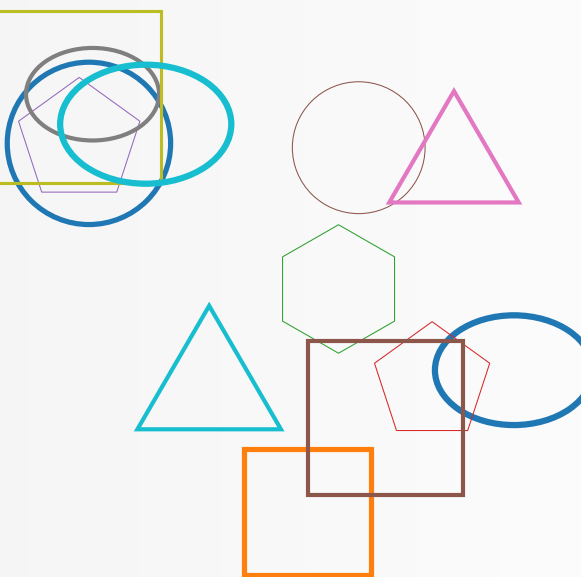[{"shape": "oval", "thickness": 3, "radius": 0.68, "center": [0.884, 0.358]}, {"shape": "circle", "thickness": 2.5, "radius": 0.7, "center": [0.153, 0.751]}, {"shape": "square", "thickness": 2.5, "radius": 0.55, "center": [0.528, 0.112]}, {"shape": "hexagon", "thickness": 0.5, "radius": 0.56, "center": [0.582, 0.499]}, {"shape": "pentagon", "thickness": 0.5, "radius": 0.52, "center": [0.743, 0.338]}, {"shape": "pentagon", "thickness": 0.5, "radius": 0.55, "center": [0.136, 0.755]}, {"shape": "square", "thickness": 2, "radius": 0.67, "center": [0.664, 0.276]}, {"shape": "circle", "thickness": 0.5, "radius": 0.57, "center": [0.617, 0.743]}, {"shape": "triangle", "thickness": 2, "radius": 0.64, "center": [0.781, 0.713]}, {"shape": "oval", "thickness": 2, "radius": 0.57, "center": [0.159, 0.836]}, {"shape": "square", "thickness": 1.5, "radius": 0.75, "center": [0.127, 0.831]}, {"shape": "triangle", "thickness": 2, "radius": 0.71, "center": [0.36, 0.327]}, {"shape": "oval", "thickness": 3, "radius": 0.74, "center": [0.251, 0.784]}]